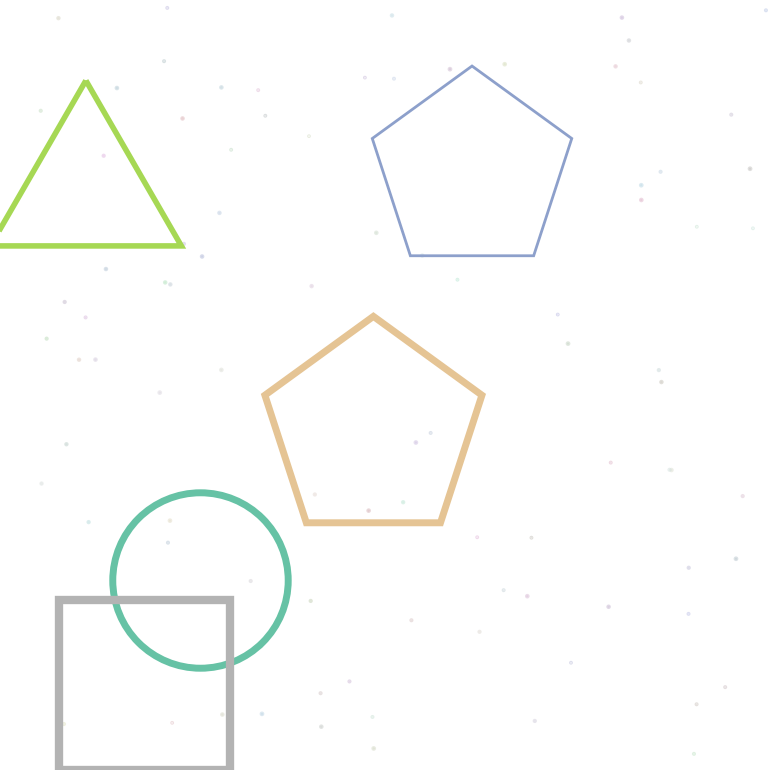[{"shape": "circle", "thickness": 2.5, "radius": 0.57, "center": [0.26, 0.246]}, {"shape": "pentagon", "thickness": 1, "radius": 0.68, "center": [0.613, 0.778]}, {"shape": "triangle", "thickness": 2, "radius": 0.72, "center": [0.112, 0.752]}, {"shape": "pentagon", "thickness": 2.5, "radius": 0.74, "center": [0.485, 0.441]}, {"shape": "square", "thickness": 3, "radius": 0.55, "center": [0.187, 0.11]}]